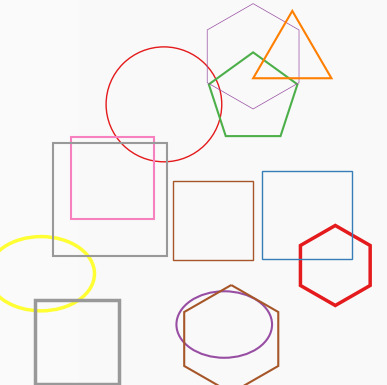[{"shape": "circle", "thickness": 1, "radius": 0.75, "center": [0.423, 0.729]}, {"shape": "hexagon", "thickness": 2.5, "radius": 0.52, "center": [0.865, 0.31]}, {"shape": "square", "thickness": 1, "radius": 0.58, "center": [0.792, 0.442]}, {"shape": "pentagon", "thickness": 1.5, "radius": 0.6, "center": [0.653, 0.744]}, {"shape": "oval", "thickness": 1.5, "radius": 0.62, "center": [0.579, 0.157]}, {"shape": "hexagon", "thickness": 0.5, "radius": 0.68, "center": [0.653, 0.854]}, {"shape": "triangle", "thickness": 1.5, "radius": 0.58, "center": [0.754, 0.855]}, {"shape": "oval", "thickness": 2.5, "radius": 0.69, "center": [0.106, 0.289]}, {"shape": "hexagon", "thickness": 1.5, "radius": 0.7, "center": [0.597, 0.119]}, {"shape": "square", "thickness": 1, "radius": 0.52, "center": [0.549, 0.427]}, {"shape": "square", "thickness": 1.5, "radius": 0.53, "center": [0.291, 0.537]}, {"shape": "square", "thickness": 1.5, "radius": 0.73, "center": [0.283, 0.482]}, {"shape": "square", "thickness": 2.5, "radius": 0.54, "center": [0.199, 0.112]}]